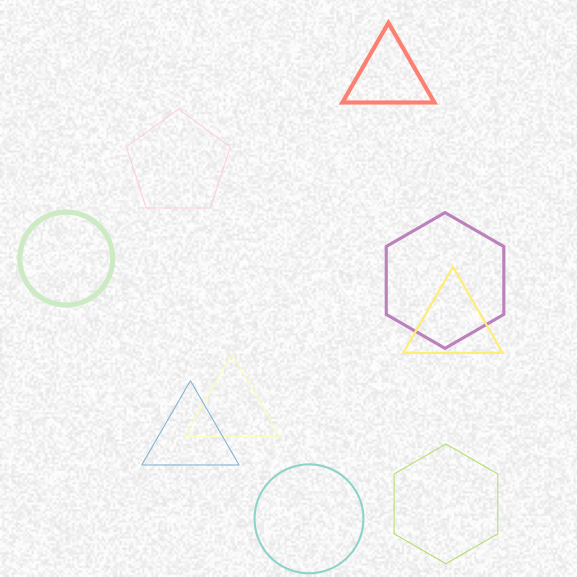[{"shape": "circle", "thickness": 1, "radius": 0.47, "center": [0.535, 0.101]}, {"shape": "triangle", "thickness": 0.5, "radius": 0.48, "center": [0.402, 0.291]}, {"shape": "triangle", "thickness": 2, "radius": 0.46, "center": [0.673, 0.868]}, {"shape": "triangle", "thickness": 0.5, "radius": 0.49, "center": [0.33, 0.243]}, {"shape": "hexagon", "thickness": 0.5, "radius": 0.52, "center": [0.772, 0.127]}, {"shape": "pentagon", "thickness": 0.5, "radius": 0.47, "center": [0.309, 0.716]}, {"shape": "hexagon", "thickness": 1.5, "radius": 0.59, "center": [0.771, 0.513]}, {"shape": "circle", "thickness": 2.5, "radius": 0.4, "center": [0.115, 0.551]}, {"shape": "triangle", "thickness": 1, "radius": 0.5, "center": [0.784, 0.438]}]